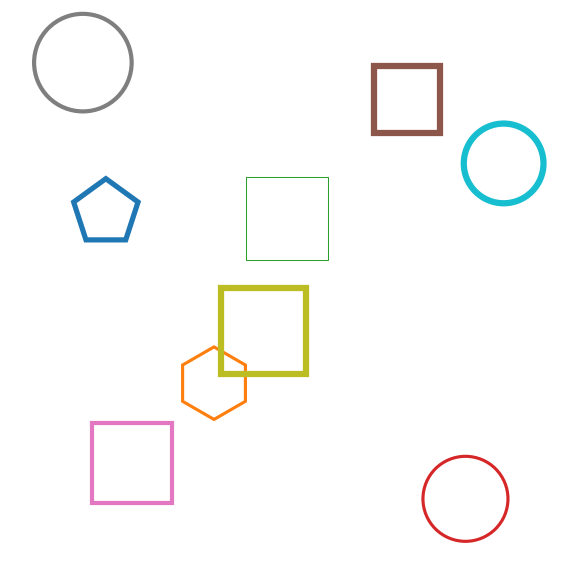[{"shape": "pentagon", "thickness": 2.5, "radius": 0.29, "center": [0.183, 0.631]}, {"shape": "hexagon", "thickness": 1.5, "radius": 0.31, "center": [0.371, 0.336]}, {"shape": "square", "thickness": 0.5, "radius": 0.36, "center": [0.497, 0.621]}, {"shape": "circle", "thickness": 1.5, "radius": 0.37, "center": [0.806, 0.135]}, {"shape": "square", "thickness": 3, "radius": 0.29, "center": [0.705, 0.827]}, {"shape": "square", "thickness": 2, "radius": 0.35, "center": [0.229, 0.198]}, {"shape": "circle", "thickness": 2, "radius": 0.42, "center": [0.143, 0.891]}, {"shape": "square", "thickness": 3, "radius": 0.37, "center": [0.456, 0.426]}, {"shape": "circle", "thickness": 3, "radius": 0.35, "center": [0.872, 0.716]}]